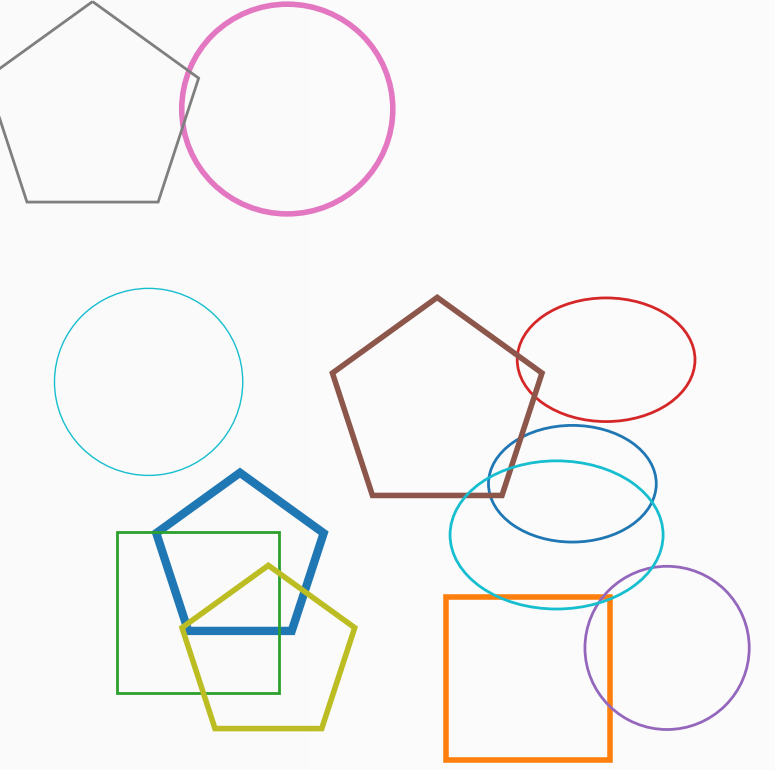[{"shape": "pentagon", "thickness": 3, "radius": 0.57, "center": [0.31, 0.273]}, {"shape": "oval", "thickness": 1, "radius": 0.54, "center": [0.739, 0.372]}, {"shape": "square", "thickness": 2, "radius": 0.53, "center": [0.682, 0.118]}, {"shape": "square", "thickness": 1, "radius": 0.52, "center": [0.256, 0.205]}, {"shape": "oval", "thickness": 1, "radius": 0.57, "center": [0.782, 0.533]}, {"shape": "circle", "thickness": 1, "radius": 0.53, "center": [0.861, 0.159]}, {"shape": "pentagon", "thickness": 2, "radius": 0.71, "center": [0.564, 0.472]}, {"shape": "circle", "thickness": 2, "radius": 0.68, "center": [0.371, 0.858]}, {"shape": "pentagon", "thickness": 1, "radius": 0.72, "center": [0.119, 0.854]}, {"shape": "pentagon", "thickness": 2, "radius": 0.59, "center": [0.346, 0.149]}, {"shape": "oval", "thickness": 1, "radius": 0.69, "center": [0.718, 0.305]}, {"shape": "circle", "thickness": 0.5, "radius": 0.61, "center": [0.192, 0.504]}]